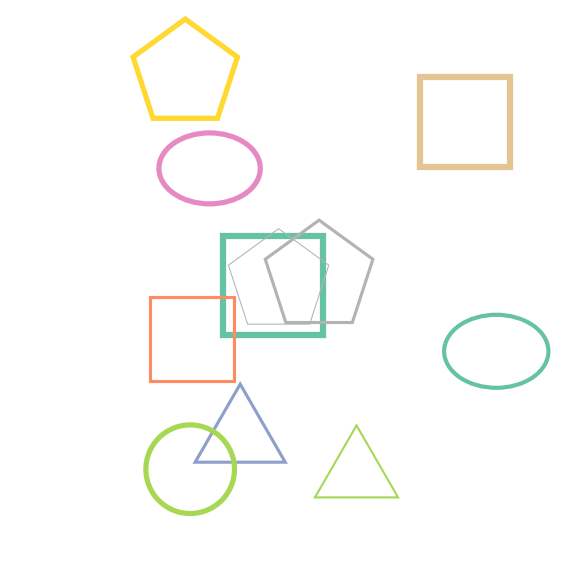[{"shape": "square", "thickness": 3, "radius": 0.43, "center": [0.473, 0.505]}, {"shape": "oval", "thickness": 2, "radius": 0.45, "center": [0.859, 0.391]}, {"shape": "square", "thickness": 1.5, "radius": 0.37, "center": [0.333, 0.412]}, {"shape": "triangle", "thickness": 1.5, "radius": 0.45, "center": [0.416, 0.244]}, {"shape": "oval", "thickness": 2.5, "radius": 0.44, "center": [0.363, 0.708]}, {"shape": "circle", "thickness": 2.5, "radius": 0.38, "center": [0.329, 0.187]}, {"shape": "triangle", "thickness": 1, "radius": 0.42, "center": [0.617, 0.179]}, {"shape": "pentagon", "thickness": 2.5, "radius": 0.48, "center": [0.321, 0.871]}, {"shape": "square", "thickness": 3, "radius": 0.39, "center": [0.804, 0.788]}, {"shape": "pentagon", "thickness": 1.5, "radius": 0.49, "center": [0.553, 0.52]}, {"shape": "pentagon", "thickness": 0.5, "radius": 0.46, "center": [0.482, 0.512]}]